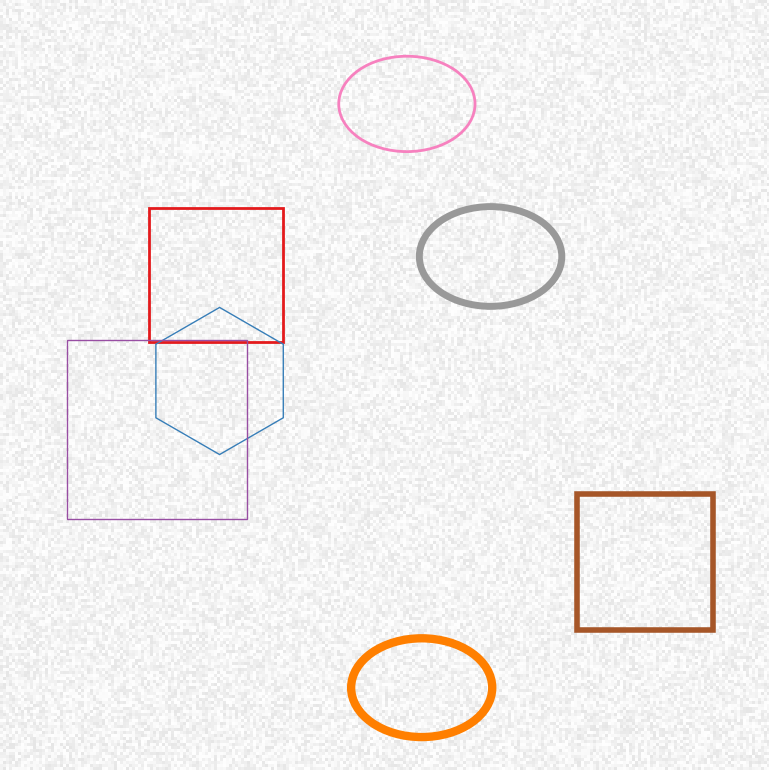[{"shape": "square", "thickness": 1, "radius": 0.43, "center": [0.28, 0.643]}, {"shape": "hexagon", "thickness": 0.5, "radius": 0.48, "center": [0.285, 0.505]}, {"shape": "square", "thickness": 0.5, "radius": 0.58, "center": [0.204, 0.442]}, {"shape": "oval", "thickness": 3, "radius": 0.46, "center": [0.548, 0.107]}, {"shape": "square", "thickness": 2, "radius": 0.44, "center": [0.838, 0.27]}, {"shape": "oval", "thickness": 1, "radius": 0.44, "center": [0.528, 0.865]}, {"shape": "oval", "thickness": 2.5, "radius": 0.46, "center": [0.637, 0.667]}]